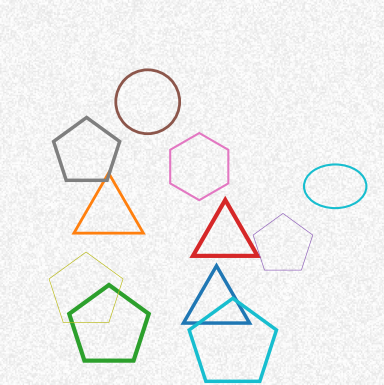[{"shape": "triangle", "thickness": 2.5, "radius": 0.5, "center": [0.562, 0.21]}, {"shape": "triangle", "thickness": 2, "radius": 0.52, "center": [0.282, 0.446]}, {"shape": "pentagon", "thickness": 3, "radius": 0.54, "center": [0.283, 0.151]}, {"shape": "triangle", "thickness": 3, "radius": 0.48, "center": [0.585, 0.384]}, {"shape": "pentagon", "thickness": 0.5, "radius": 0.41, "center": [0.735, 0.364]}, {"shape": "circle", "thickness": 2, "radius": 0.41, "center": [0.384, 0.736]}, {"shape": "hexagon", "thickness": 1.5, "radius": 0.44, "center": [0.518, 0.567]}, {"shape": "pentagon", "thickness": 2.5, "radius": 0.45, "center": [0.225, 0.605]}, {"shape": "pentagon", "thickness": 0.5, "radius": 0.5, "center": [0.224, 0.244]}, {"shape": "pentagon", "thickness": 2.5, "radius": 0.6, "center": [0.605, 0.106]}, {"shape": "oval", "thickness": 1.5, "radius": 0.41, "center": [0.871, 0.516]}]